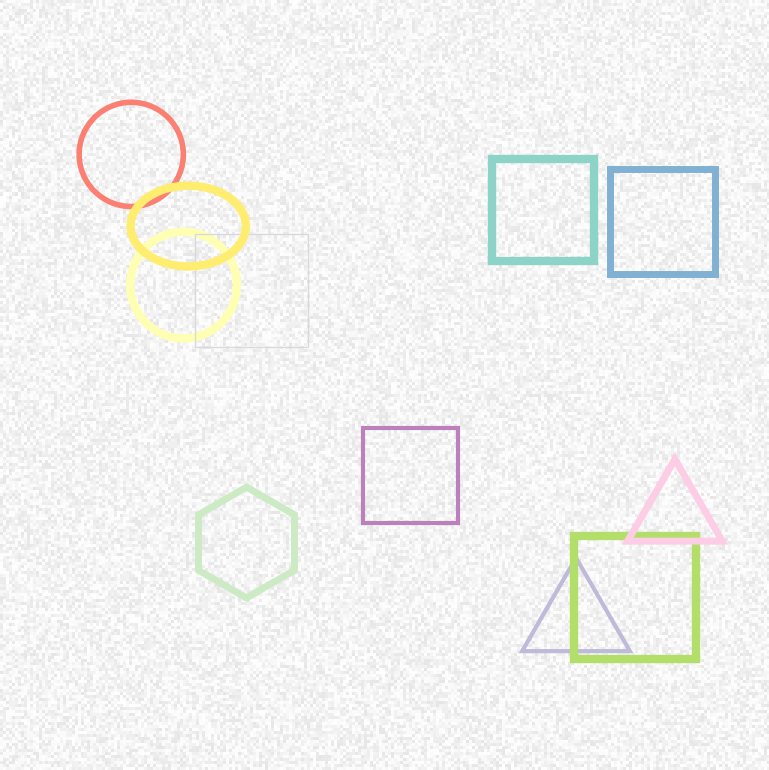[{"shape": "square", "thickness": 3, "radius": 0.33, "center": [0.705, 0.727]}, {"shape": "circle", "thickness": 3, "radius": 0.35, "center": [0.238, 0.63]}, {"shape": "triangle", "thickness": 1.5, "radius": 0.4, "center": [0.748, 0.195]}, {"shape": "circle", "thickness": 2, "radius": 0.34, "center": [0.17, 0.8]}, {"shape": "square", "thickness": 2.5, "radius": 0.34, "center": [0.86, 0.712]}, {"shape": "square", "thickness": 3, "radius": 0.4, "center": [0.825, 0.224]}, {"shape": "triangle", "thickness": 2.5, "radius": 0.36, "center": [0.877, 0.333]}, {"shape": "square", "thickness": 0.5, "radius": 0.37, "center": [0.326, 0.623]}, {"shape": "square", "thickness": 1.5, "radius": 0.31, "center": [0.533, 0.383]}, {"shape": "hexagon", "thickness": 2.5, "radius": 0.36, "center": [0.32, 0.295]}, {"shape": "oval", "thickness": 3, "radius": 0.37, "center": [0.244, 0.706]}]